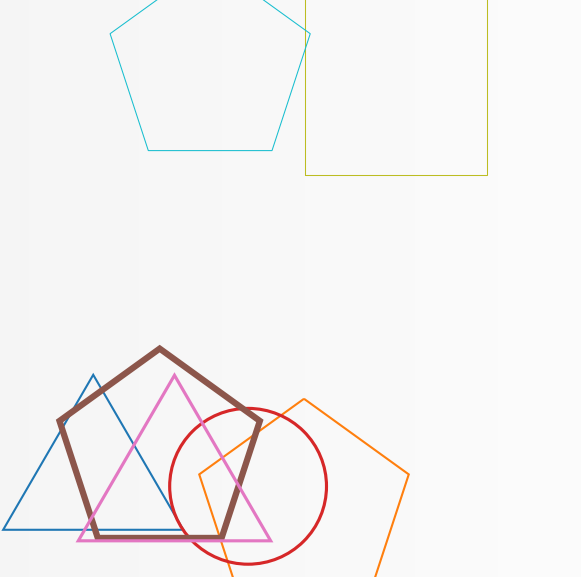[{"shape": "triangle", "thickness": 1, "radius": 0.89, "center": [0.16, 0.171]}, {"shape": "pentagon", "thickness": 1, "radius": 0.95, "center": [0.523, 0.119]}, {"shape": "circle", "thickness": 1.5, "radius": 0.67, "center": [0.427, 0.157]}, {"shape": "pentagon", "thickness": 3, "radius": 0.91, "center": [0.275, 0.214]}, {"shape": "triangle", "thickness": 1.5, "radius": 0.96, "center": [0.3, 0.158]}, {"shape": "square", "thickness": 0.5, "radius": 0.78, "center": [0.681, 0.853]}, {"shape": "pentagon", "thickness": 0.5, "radius": 0.91, "center": [0.362, 0.885]}]